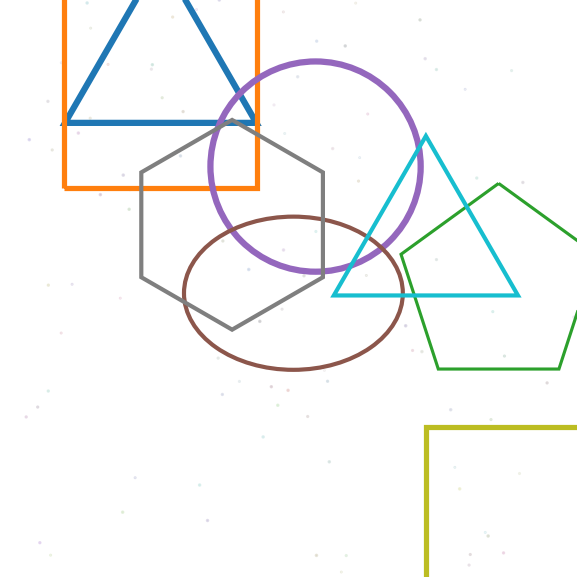[{"shape": "triangle", "thickness": 3, "radius": 0.96, "center": [0.278, 0.882]}, {"shape": "square", "thickness": 2.5, "radius": 0.84, "center": [0.278, 0.84]}, {"shape": "pentagon", "thickness": 1.5, "radius": 0.89, "center": [0.863, 0.504]}, {"shape": "circle", "thickness": 3, "radius": 0.91, "center": [0.546, 0.711]}, {"shape": "oval", "thickness": 2, "radius": 0.95, "center": [0.508, 0.491]}, {"shape": "hexagon", "thickness": 2, "radius": 0.91, "center": [0.402, 0.61]}, {"shape": "square", "thickness": 2.5, "radius": 0.69, "center": [0.874, 0.122]}, {"shape": "triangle", "thickness": 2, "radius": 0.92, "center": [0.737, 0.58]}]